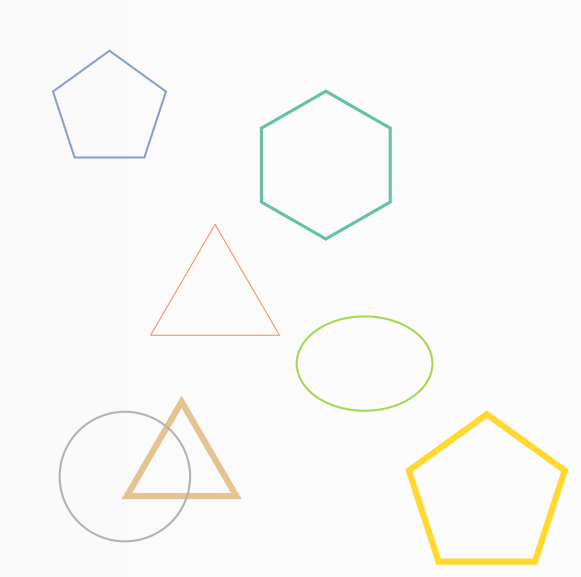[{"shape": "hexagon", "thickness": 1.5, "radius": 0.64, "center": [0.561, 0.713]}, {"shape": "triangle", "thickness": 0.5, "radius": 0.64, "center": [0.37, 0.483]}, {"shape": "pentagon", "thickness": 1, "radius": 0.51, "center": [0.188, 0.809]}, {"shape": "oval", "thickness": 1, "radius": 0.58, "center": [0.627, 0.37]}, {"shape": "pentagon", "thickness": 3, "radius": 0.71, "center": [0.838, 0.141]}, {"shape": "triangle", "thickness": 3, "radius": 0.54, "center": [0.312, 0.195]}, {"shape": "circle", "thickness": 1, "radius": 0.56, "center": [0.215, 0.174]}]